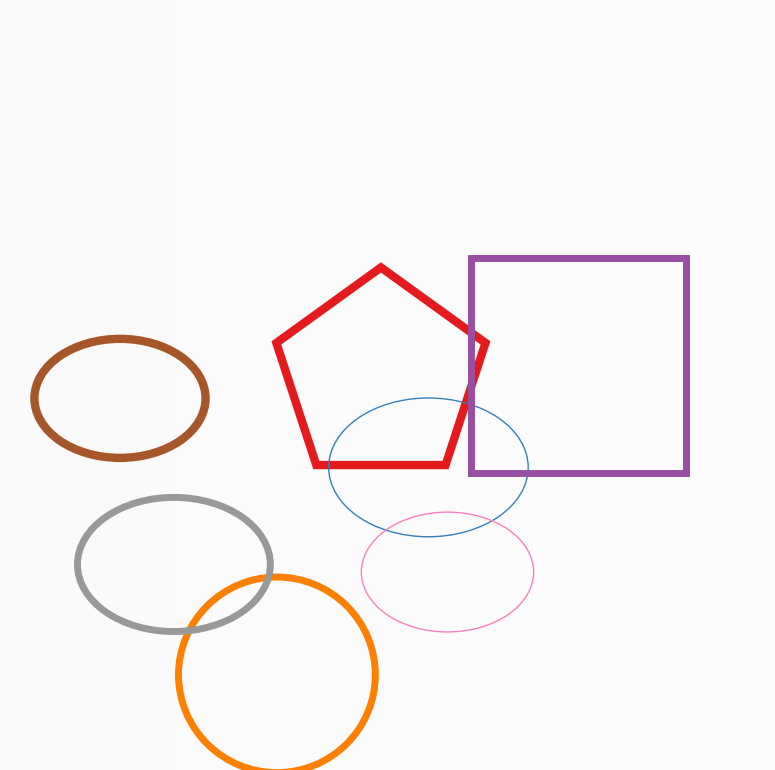[{"shape": "pentagon", "thickness": 3, "radius": 0.71, "center": [0.492, 0.511]}, {"shape": "oval", "thickness": 0.5, "radius": 0.64, "center": [0.553, 0.393]}, {"shape": "square", "thickness": 2.5, "radius": 0.7, "center": [0.746, 0.525]}, {"shape": "circle", "thickness": 2.5, "radius": 0.64, "center": [0.357, 0.124]}, {"shape": "oval", "thickness": 3, "radius": 0.55, "center": [0.155, 0.483]}, {"shape": "oval", "thickness": 0.5, "radius": 0.56, "center": [0.577, 0.257]}, {"shape": "oval", "thickness": 2.5, "radius": 0.62, "center": [0.224, 0.267]}]